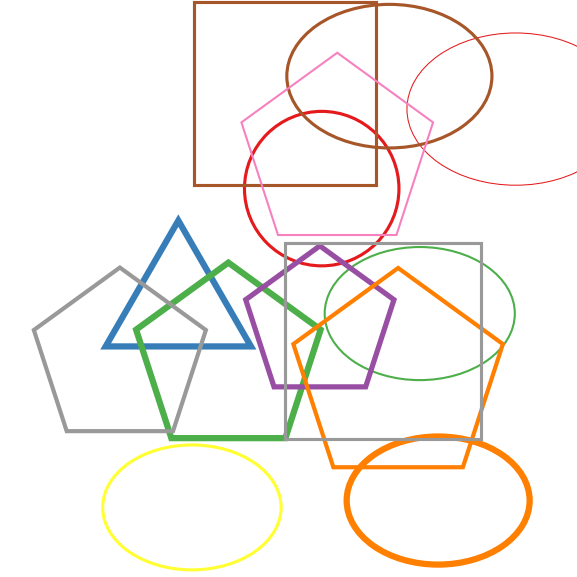[{"shape": "oval", "thickness": 0.5, "radius": 0.94, "center": [0.893, 0.81]}, {"shape": "circle", "thickness": 1.5, "radius": 0.67, "center": [0.557, 0.673]}, {"shape": "triangle", "thickness": 3, "radius": 0.73, "center": [0.309, 0.472]}, {"shape": "oval", "thickness": 1, "radius": 0.82, "center": [0.727, 0.456]}, {"shape": "pentagon", "thickness": 3, "radius": 0.84, "center": [0.395, 0.376]}, {"shape": "pentagon", "thickness": 2.5, "radius": 0.67, "center": [0.554, 0.438]}, {"shape": "oval", "thickness": 3, "radius": 0.79, "center": [0.759, 0.132]}, {"shape": "pentagon", "thickness": 2, "radius": 0.95, "center": [0.689, 0.344]}, {"shape": "oval", "thickness": 1.5, "radius": 0.77, "center": [0.332, 0.121]}, {"shape": "oval", "thickness": 1.5, "radius": 0.89, "center": [0.674, 0.867]}, {"shape": "square", "thickness": 1.5, "radius": 0.79, "center": [0.494, 0.837]}, {"shape": "pentagon", "thickness": 1, "radius": 0.87, "center": [0.584, 0.733]}, {"shape": "square", "thickness": 1.5, "radius": 0.85, "center": [0.663, 0.409]}, {"shape": "pentagon", "thickness": 2, "radius": 0.78, "center": [0.208, 0.379]}]